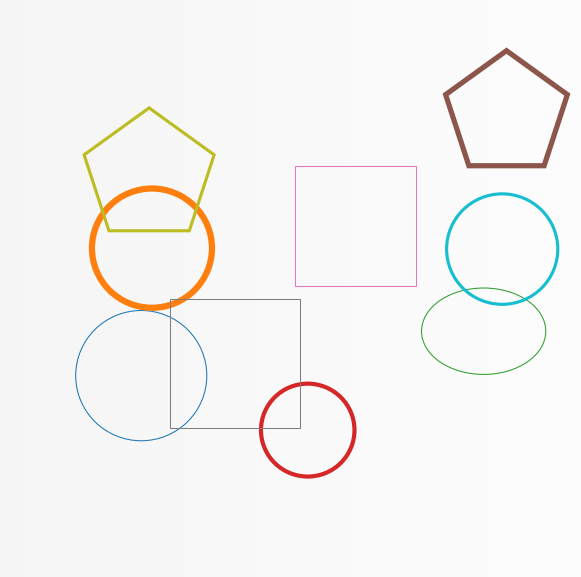[{"shape": "circle", "thickness": 0.5, "radius": 0.56, "center": [0.243, 0.349]}, {"shape": "circle", "thickness": 3, "radius": 0.52, "center": [0.261, 0.569]}, {"shape": "oval", "thickness": 0.5, "radius": 0.53, "center": [0.832, 0.426]}, {"shape": "circle", "thickness": 2, "radius": 0.4, "center": [0.529, 0.254]}, {"shape": "pentagon", "thickness": 2.5, "radius": 0.55, "center": [0.871, 0.801]}, {"shape": "square", "thickness": 0.5, "radius": 0.52, "center": [0.612, 0.608]}, {"shape": "square", "thickness": 0.5, "radius": 0.56, "center": [0.405, 0.37]}, {"shape": "pentagon", "thickness": 1.5, "radius": 0.59, "center": [0.257, 0.695]}, {"shape": "circle", "thickness": 1.5, "radius": 0.48, "center": [0.864, 0.568]}]